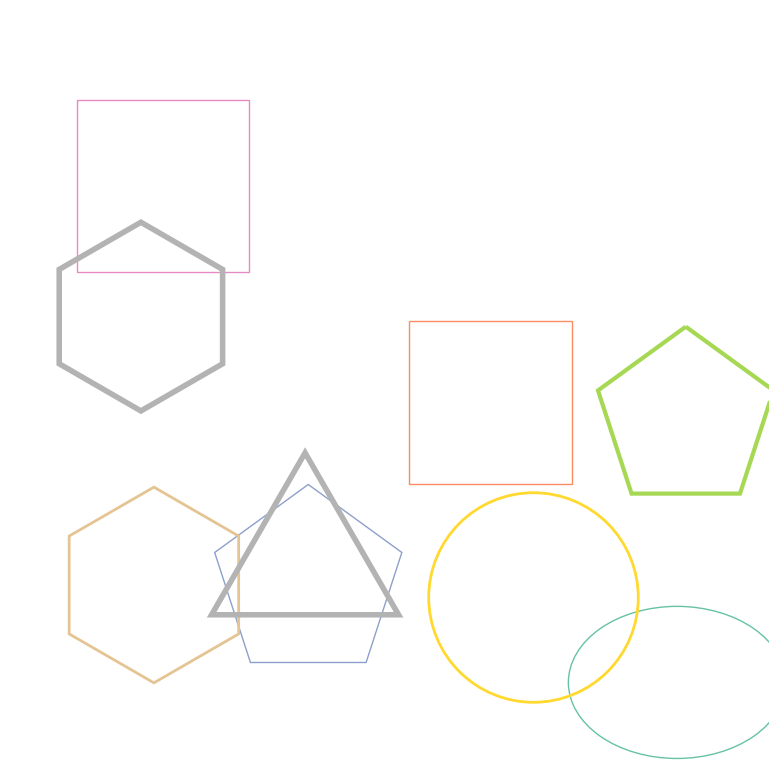[{"shape": "oval", "thickness": 0.5, "radius": 0.71, "center": [0.879, 0.114]}, {"shape": "square", "thickness": 0.5, "radius": 0.53, "center": [0.637, 0.477]}, {"shape": "pentagon", "thickness": 0.5, "radius": 0.64, "center": [0.4, 0.243]}, {"shape": "square", "thickness": 0.5, "radius": 0.56, "center": [0.212, 0.758]}, {"shape": "pentagon", "thickness": 1.5, "radius": 0.6, "center": [0.891, 0.456]}, {"shape": "circle", "thickness": 1, "radius": 0.68, "center": [0.693, 0.224]}, {"shape": "hexagon", "thickness": 1, "radius": 0.64, "center": [0.2, 0.24]}, {"shape": "hexagon", "thickness": 2, "radius": 0.61, "center": [0.183, 0.589]}, {"shape": "triangle", "thickness": 2, "radius": 0.7, "center": [0.396, 0.272]}]